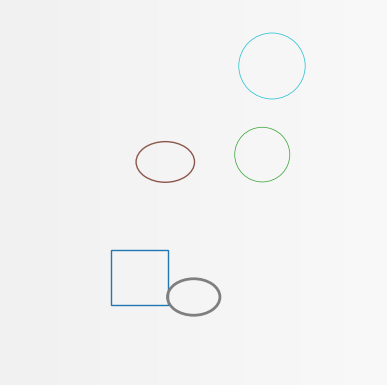[{"shape": "square", "thickness": 1, "radius": 0.36, "center": [0.36, 0.279]}, {"shape": "circle", "thickness": 0.5, "radius": 0.36, "center": [0.677, 0.598]}, {"shape": "oval", "thickness": 1, "radius": 0.38, "center": [0.427, 0.579]}, {"shape": "oval", "thickness": 2, "radius": 0.34, "center": [0.5, 0.229]}, {"shape": "circle", "thickness": 0.5, "radius": 0.43, "center": [0.702, 0.829]}]